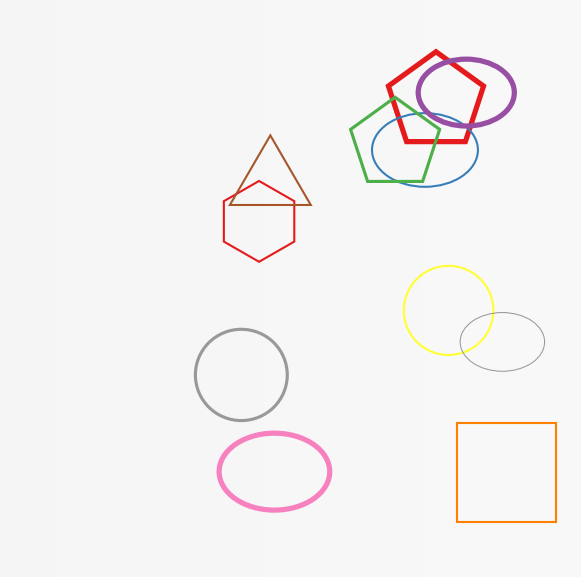[{"shape": "pentagon", "thickness": 2.5, "radius": 0.43, "center": [0.75, 0.824]}, {"shape": "hexagon", "thickness": 1, "radius": 0.35, "center": [0.446, 0.616]}, {"shape": "oval", "thickness": 1, "radius": 0.46, "center": [0.731, 0.739]}, {"shape": "pentagon", "thickness": 1.5, "radius": 0.4, "center": [0.68, 0.75]}, {"shape": "oval", "thickness": 2.5, "radius": 0.41, "center": [0.802, 0.839]}, {"shape": "square", "thickness": 1, "radius": 0.43, "center": [0.872, 0.181]}, {"shape": "circle", "thickness": 1, "radius": 0.39, "center": [0.772, 0.462]}, {"shape": "triangle", "thickness": 1, "radius": 0.4, "center": [0.465, 0.684]}, {"shape": "oval", "thickness": 2.5, "radius": 0.48, "center": [0.472, 0.182]}, {"shape": "oval", "thickness": 0.5, "radius": 0.36, "center": [0.864, 0.407]}, {"shape": "circle", "thickness": 1.5, "radius": 0.4, "center": [0.415, 0.35]}]